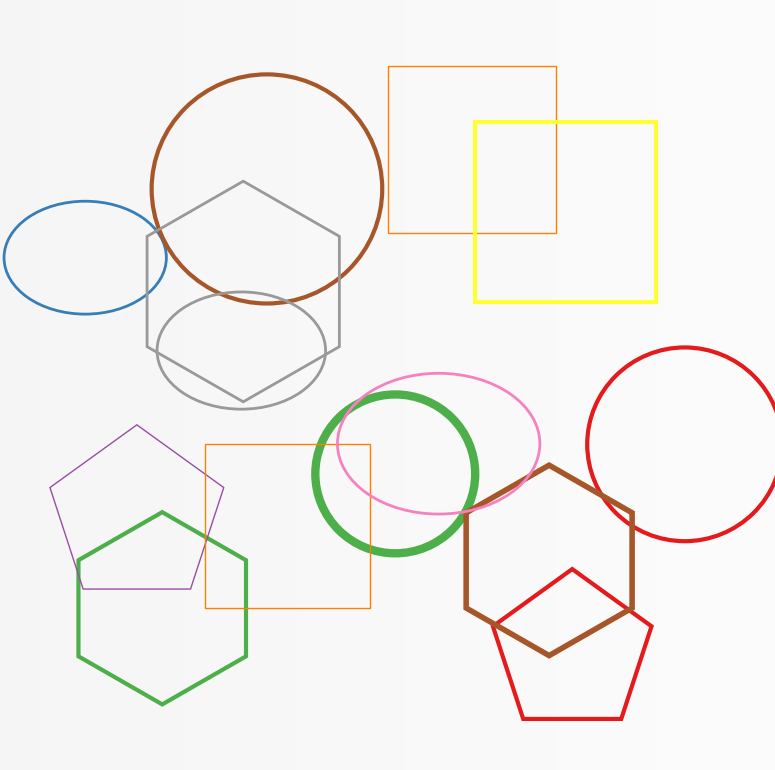[{"shape": "pentagon", "thickness": 1.5, "radius": 0.54, "center": [0.738, 0.153]}, {"shape": "circle", "thickness": 1.5, "radius": 0.63, "center": [0.884, 0.423]}, {"shape": "oval", "thickness": 1, "radius": 0.52, "center": [0.11, 0.665]}, {"shape": "circle", "thickness": 3, "radius": 0.52, "center": [0.51, 0.385]}, {"shape": "hexagon", "thickness": 1.5, "radius": 0.62, "center": [0.209, 0.21]}, {"shape": "pentagon", "thickness": 0.5, "radius": 0.59, "center": [0.177, 0.33]}, {"shape": "square", "thickness": 0.5, "radius": 0.53, "center": [0.371, 0.317]}, {"shape": "square", "thickness": 0.5, "radius": 0.54, "center": [0.609, 0.806]}, {"shape": "square", "thickness": 1.5, "radius": 0.58, "center": [0.73, 0.725]}, {"shape": "circle", "thickness": 1.5, "radius": 0.74, "center": [0.344, 0.755]}, {"shape": "hexagon", "thickness": 2, "radius": 0.62, "center": [0.709, 0.272]}, {"shape": "oval", "thickness": 1, "radius": 0.65, "center": [0.566, 0.424]}, {"shape": "oval", "thickness": 1, "radius": 0.54, "center": [0.311, 0.545]}, {"shape": "hexagon", "thickness": 1, "radius": 0.72, "center": [0.314, 0.621]}]